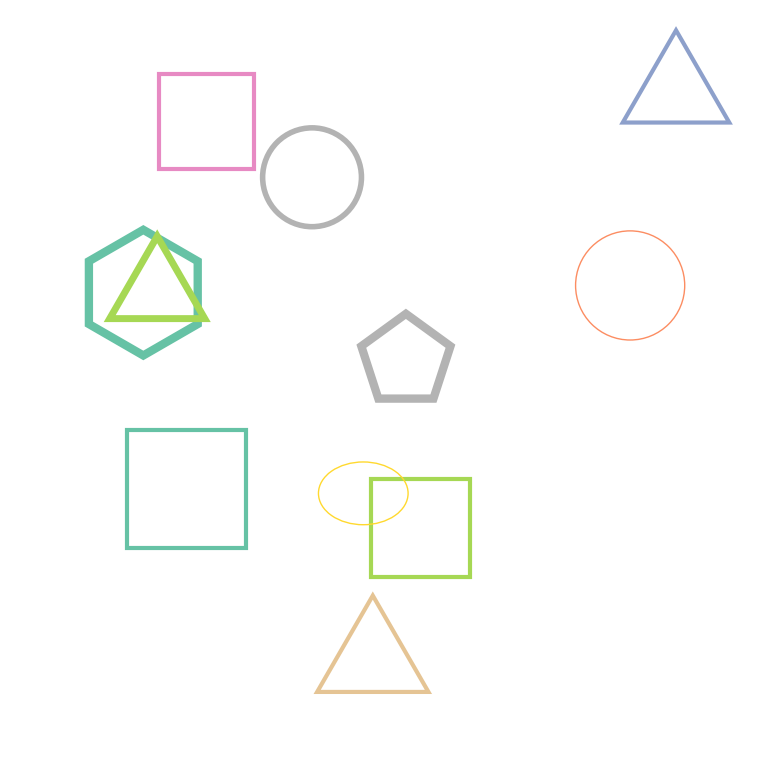[{"shape": "square", "thickness": 1.5, "radius": 0.38, "center": [0.242, 0.365]}, {"shape": "hexagon", "thickness": 3, "radius": 0.41, "center": [0.186, 0.62]}, {"shape": "circle", "thickness": 0.5, "radius": 0.35, "center": [0.818, 0.629]}, {"shape": "triangle", "thickness": 1.5, "radius": 0.4, "center": [0.878, 0.881]}, {"shape": "square", "thickness": 1.5, "radius": 0.31, "center": [0.268, 0.842]}, {"shape": "square", "thickness": 1.5, "radius": 0.32, "center": [0.546, 0.315]}, {"shape": "triangle", "thickness": 2.5, "radius": 0.36, "center": [0.204, 0.622]}, {"shape": "oval", "thickness": 0.5, "radius": 0.29, "center": [0.472, 0.359]}, {"shape": "triangle", "thickness": 1.5, "radius": 0.42, "center": [0.484, 0.143]}, {"shape": "circle", "thickness": 2, "radius": 0.32, "center": [0.405, 0.77]}, {"shape": "pentagon", "thickness": 3, "radius": 0.3, "center": [0.527, 0.532]}]